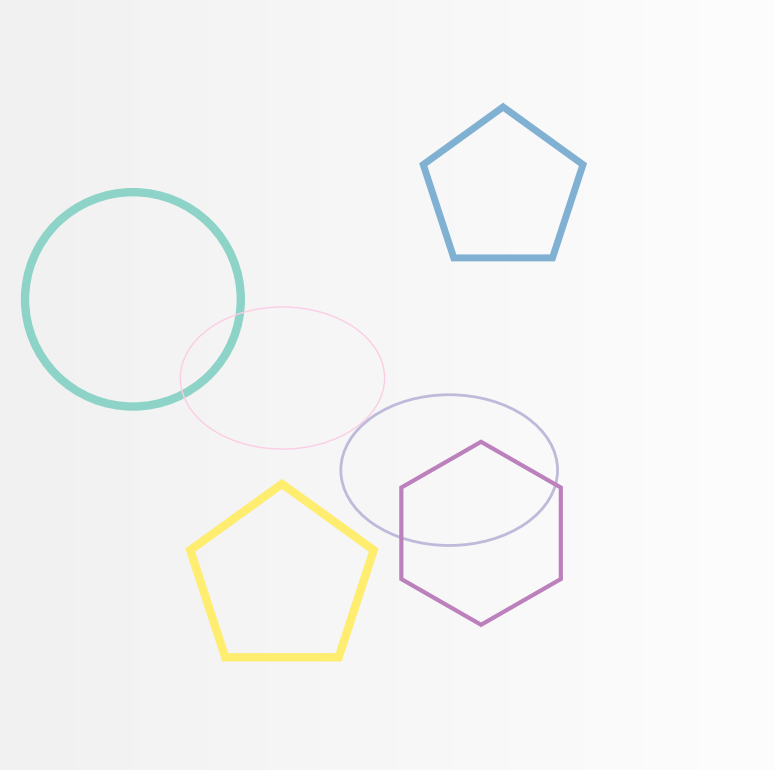[{"shape": "circle", "thickness": 3, "radius": 0.7, "center": [0.172, 0.611]}, {"shape": "oval", "thickness": 1, "radius": 0.7, "center": [0.58, 0.389]}, {"shape": "pentagon", "thickness": 2.5, "radius": 0.54, "center": [0.649, 0.753]}, {"shape": "oval", "thickness": 0.5, "radius": 0.66, "center": [0.364, 0.509]}, {"shape": "hexagon", "thickness": 1.5, "radius": 0.59, "center": [0.621, 0.307]}, {"shape": "pentagon", "thickness": 3, "radius": 0.62, "center": [0.364, 0.247]}]